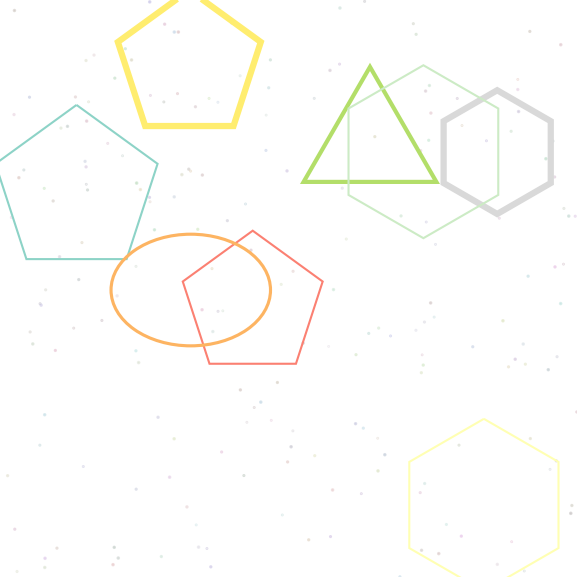[{"shape": "pentagon", "thickness": 1, "radius": 0.74, "center": [0.132, 0.67]}, {"shape": "hexagon", "thickness": 1, "radius": 0.75, "center": [0.838, 0.125]}, {"shape": "pentagon", "thickness": 1, "radius": 0.64, "center": [0.438, 0.472]}, {"shape": "oval", "thickness": 1.5, "radius": 0.69, "center": [0.33, 0.497]}, {"shape": "triangle", "thickness": 2, "radius": 0.66, "center": [0.641, 0.751]}, {"shape": "hexagon", "thickness": 3, "radius": 0.54, "center": [0.861, 0.736]}, {"shape": "hexagon", "thickness": 1, "radius": 0.75, "center": [0.733, 0.736]}, {"shape": "pentagon", "thickness": 3, "radius": 0.65, "center": [0.328, 0.886]}]